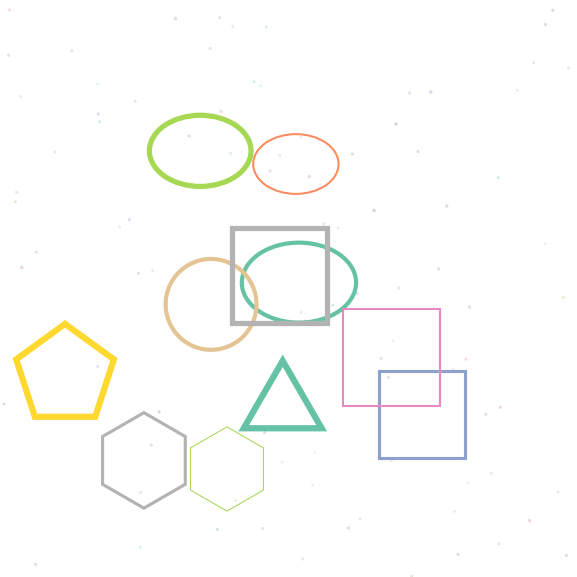[{"shape": "triangle", "thickness": 3, "radius": 0.39, "center": [0.49, 0.296]}, {"shape": "oval", "thickness": 2, "radius": 0.49, "center": [0.518, 0.51]}, {"shape": "oval", "thickness": 1, "radius": 0.37, "center": [0.512, 0.715]}, {"shape": "square", "thickness": 1.5, "radius": 0.37, "center": [0.731, 0.281]}, {"shape": "square", "thickness": 1, "radius": 0.42, "center": [0.678, 0.381]}, {"shape": "hexagon", "thickness": 0.5, "radius": 0.36, "center": [0.393, 0.187]}, {"shape": "oval", "thickness": 2.5, "radius": 0.44, "center": [0.347, 0.738]}, {"shape": "pentagon", "thickness": 3, "radius": 0.44, "center": [0.113, 0.349]}, {"shape": "circle", "thickness": 2, "radius": 0.39, "center": [0.365, 0.472]}, {"shape": "hexagon", "thickness": 1.5, "radius": 0.41, "center": [0.249, 0.202]}, {"shape": "square", "thickness": 2.5, "radius": 0.41, "center": [0.484, 0.522]}]